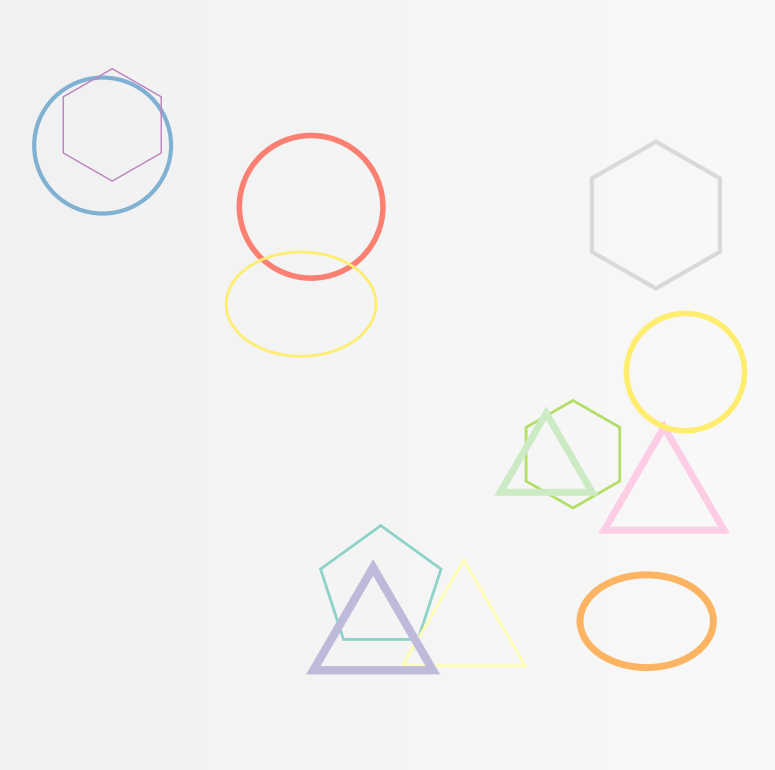[{"shape": "pentagon", "thickness": 1, "radius": 0.41, "center": [0.491, 0.236]}, {"shape": "triangle", "thickness": 1, "radius": 0.46, "center": [0.598, 0.181]}, {"shape": "triangle", "thickness": 3, "radius": 0.45, "center": [0.481, 0.174]}, {"shape": "circle", "thickness": 2, "radius": 0.46, "center": [0.401, 0.731]}, {"shape": "circle", "thickness": 1.5, "radius": 0.44, "center": [0.132, 0.811]}, {"shape": "oval", "thickness": 2.5, "radius": 0.43, "center": [0.834, 0.193]}, {"shape": "hexagon", "thickness": 1, "radius": 0.35, "center": [0.739, 0.41]}, {"shape": "triangle", "thickness": 2.5, "radius": 0.45, "center": [0.857, 0.356]}, {"shape": "hexagon", "thickness": 1.5, "radius": 0.48, "center": [0.846, 0.721]}, {"shape": "hexagon", "thickness": 0.5, "radius": 0.36, "center": [0.145, 0.838]}, {"shape": "triangle", "thickness": 2.5, "radius": 0.34, "center": [0.705, 0.395]}, {"shape": "oval", "thickness": 1, "radius": 0.48, "center": [0.388, 0.605]}, {"shape": "circle", "thickness": 2, "radius": 0.38, "center": [0.885, 0.517]}]